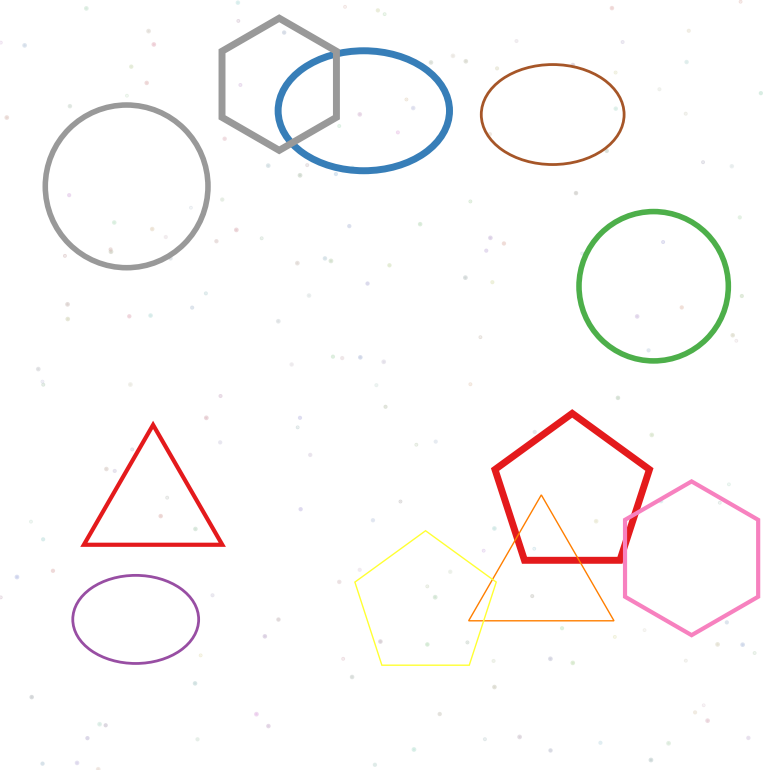[{"shape": "triangle", "thickness": 1.5, "radius": 0.52, "center": [0.199, 0.344]}, {"shape": "pentagon", "thickness": 2.5, "radius": 0.53, "center": [0.743, 0.358]}, {"shape": "oval", "thickness": 2.5, "radius": 0.56, "center": [0.472, 0.856]}, {"shape": "circle", "thickness": 2, "radius": 0.48, "center": [0.849, 0.628]}, {"shape": "oval", "thickness": 1, "radius": 0.41, "center": [0.176, 0.196]}, {"shape": "triangle", "thickness": 0.5, "radius": 0.54, "center": [0.703, 0.248]}, {"shape": "pentagon", "thickness": 0.5, "radius": 0.48, "center": [0.553, 0.214]}, {"shape": "oval", "thickness": 1, "radius": 0.46, "center": [0.718, 0.851]}, {"shape": "hexagon", "thickness": 1.5, "radius": 0.5, "center": [0.898, 0.275]}, {"shape": "hexagon", "thickness": 2.5, "radius": 0.43, "center": [0.363, 0.891]}, {"shape": "circle", "thickness": 2, "radius": 0.53, "center": [0.164, 0.758]}]